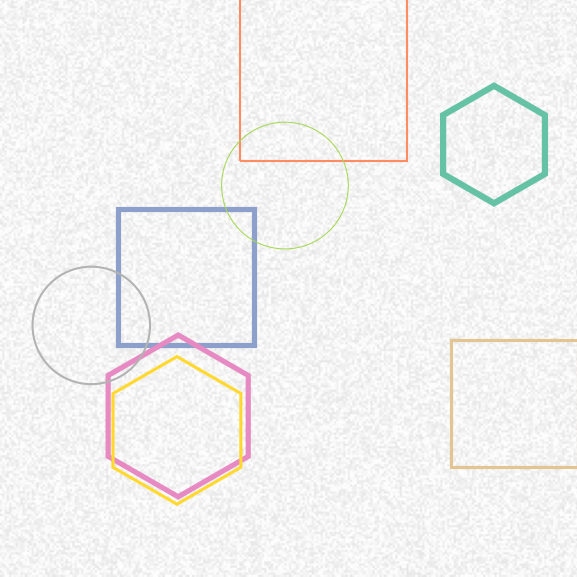[{"shape": "hexagon", "thickness": 3, "radius": 0.51, "center": [0.855, 0.749]}, {"shape": "square", "thickness": 1, "radius": 0.72, "center": [0.56, 0.864]}, {"shape": "square", "thickness": 2.5, "radius": 0.59, "center": [0.322, 0.52]}, {"shape": "hexagon", "thickness": 2.5, "radius": 0.7, "center": [0.309, 0.279]}, {"shape": "circle", "thickness": 0.5, "radius": 0.55, "center": [0.493, 0.678]}, {"shape": "hexagon", "thickness": 1.5, "radius": 0.64, "center": [0.306, 0.254]}, {"shape": "square", "thickness": 1.5, "radius": 0.55, "center": [0.89, 0.301]}, {"shape": "circle", "thickness": 1, "radius": 0.51, "center": [0.158, 0.436]}]